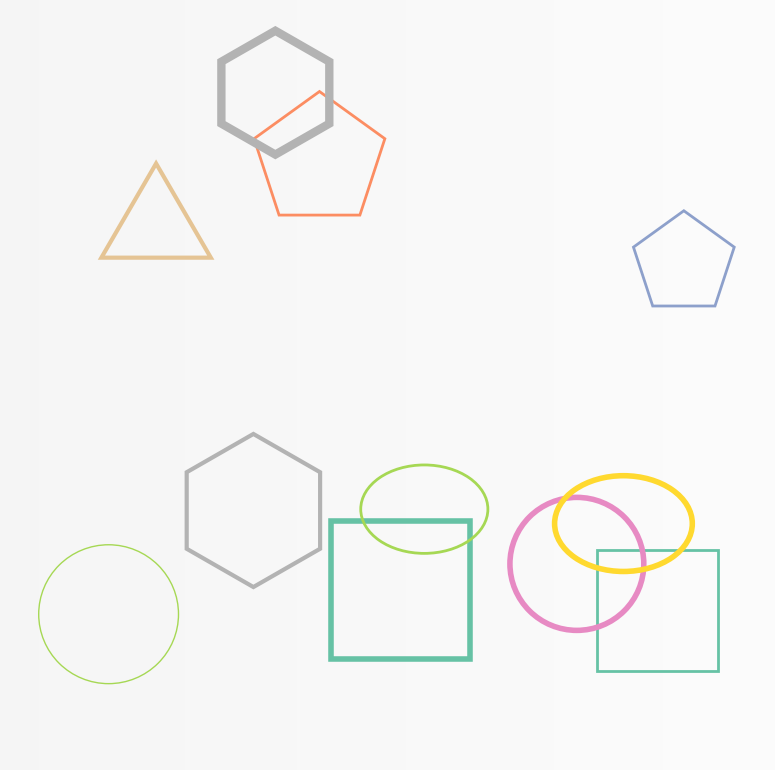[{"shape": "square", "thickness": 1, "radius": 0.39, "center": [0.848, 0.207]}, {"shape": "square", "thickness": 2, "radius": 0.45, "center": [0.517, 0.234]}, {"shape": "pentagon", "thickness": 1, "radius": 0.44, "center": [0.412, 0.792]}, {"shape": "pentagon", "thickness": 1, "radius": 0.34, "center": [0.882, 0.658]}, {"shape": "circle", "thickness": 2, "radius": 0.43, "center": [0.744, 0.268]}, {"shape": "oval", "thickness": 1, "radius": 0.41, "center": [0.547, 0.339]}, {"shape": "circle", "thickness": 0.5, "radius": 0.45, "center": [0.14, 0.202]}, {"shape": "oval", "thickness": 2, "radius": 0.44, "center": [0.804, 0.32]}, {"shape": "triangle", "thickness": 1.5, "radius": 0.41, "center": [0.201, 0.706]}, {"shape": "hexagon", "thickness": 3, "radius": 0.4, "center": [0.355, 0.88]}, {"shape": "hexagon", "thickness": 1.5, "radius": 0.5, "center": [0.327, 0.337]}]